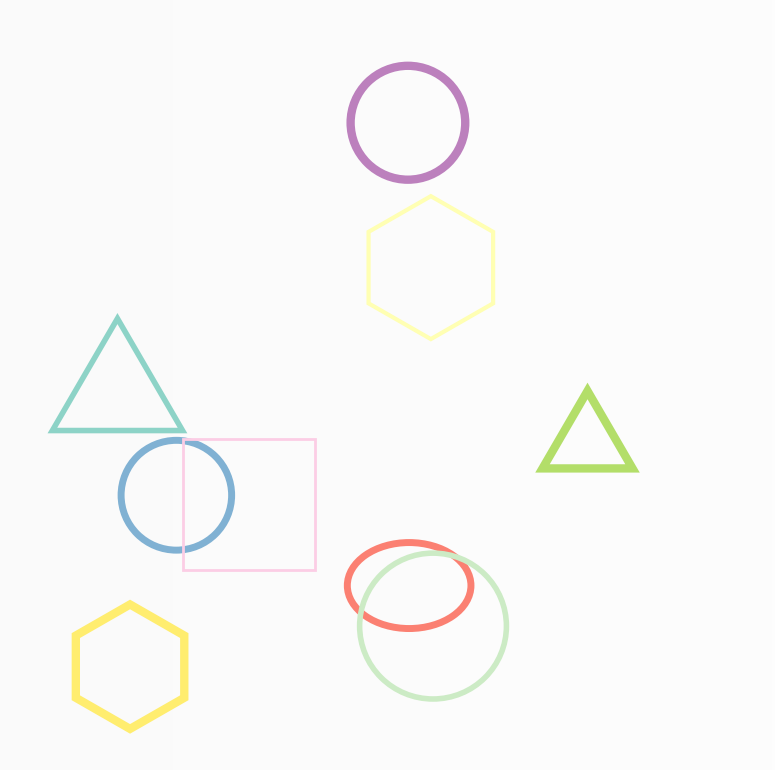[{"shape": "triangle", "thickness": 2, "radius": 0.48, "center": [0.152, 0.489]}, {"shape": "hexagon", "thickness": 1.5, "radius": 0.46, "center": [0.556, 0.652]}, {"shape": "oval", "thickness": 2.5, "radius": 0.4, "center": [0.528, 0.24]}, {"shape": "circle", "thickness": 2.5, "radius": 0.36, "center": [0.228, 0.357]}, {"shape": "triangle", "thickness": 3, "radius": 0.34, "center": [0.758, 0.425]}, {"shape": "square", "thickness": 1, "radius": 0.43, "center": [0.321, 0.345]}, {"shape": "circle", "thickness": 3, "radius": 0.37, "center": [0.526, 0.841]}, {"shape": "circle", "thickness": 2, "radius": 0.47, "center": [0.559, 0.187]}, {"shape": "hexagon", "thickness": 3, "radius": 0.4, "center": [0.168, 0.134]}]